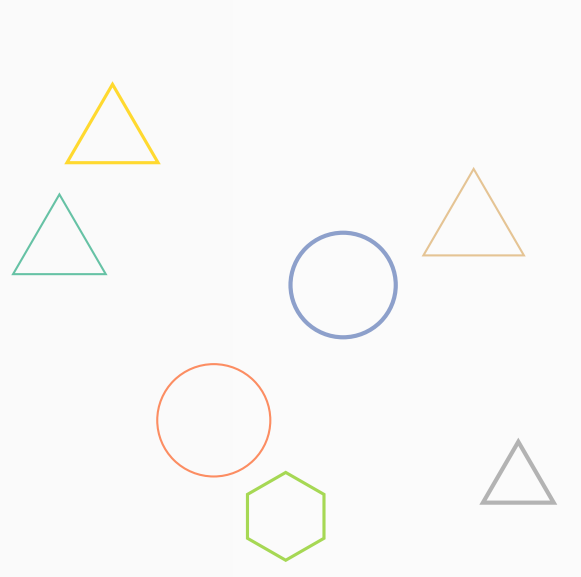[{"shape": "triangle", "thickness": 1, "radius": 0.46, "center": [0.102, 0.57]}, {"shape": "circle", "thickness": 1, "radius": 0.49, "center": [0.368, 0.271]}, {"shape": "circle", "thickness": 2, "radius": 0.45, "center": [0.59, 0.506]}, {"shape": "hexagon", "thickness": 1.5, "radius": 0.38, "center": [0.492, 0.105]}, {"shape": "triangle", "thickness": 1.5, "radius": 0.45, "center": [0.194, 0.763]}, {"shape": "triangle", "thickness": 1, "radius": 0.5, "center": [0.815, 0.607]}, {"shape": "triangle", "thickness": 2, "radius": 0.35, "center": [0.892, 0.164]}]